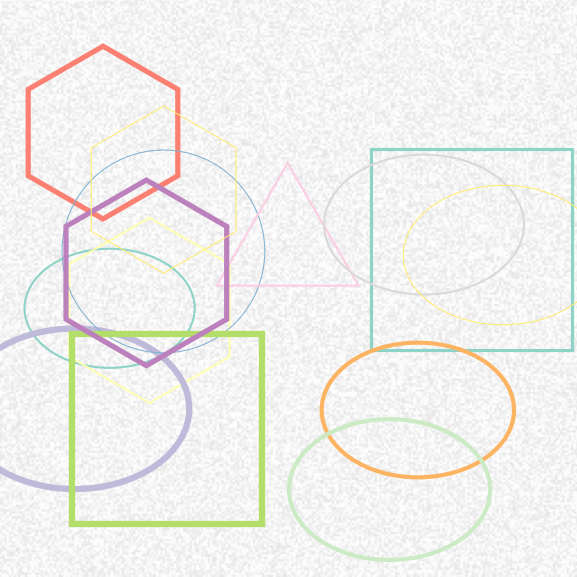[{"shape": "oval", "thickness": 1, "radius": 0.74, "center": [0.19, 0.465]}, {"shape": "square", "thickness": 1.5, "radius": 0.87, "center": [0.816, 0.567]}, {"shape": "hexagon", "thickness": 1, "radius": 0.8, "center": [0.259, 0.462]}, {"shape": "oval", "thickness": 3, "radius": 0.99, "center": [0.129, 0.291]}, {"shape": "hexagon", "thickness": 2.5, "radius": 0.75, "center": [0.178, 0.77]}, {"shape": "circle", "thickness": 0.5, "radius": 0.88, "center": [0.283, 0.564]}, {"shape": "oval", "thickness": 2, "radius": 0.83, "center": [0.724, 0.289]}, {"shape": "square", "thickness": 3, "radius": 0.82, "center": [0.289, 0.257]}, {"shape": "triangle", "thickness": 1, "radius": 0.71, "center": [0.498, 0.575]}, {"shape": "oval", "thickness": 1, "radius": 0.87, "center": [0.734, 0.61]}, {"shape": "hexagon", "thickness": 2.5, "radius": 0.8, "center": [0.253, 0.527]}, {"shape": "oval", "thickness": 2, "radius": 0.87, "center": [0.675, 0.151]}, {"shape": "oval", "thickness": 0.5, "radius": 0.86, "center": [0.871, 0.557]}, {"shape": "hexagon", "thickness": 0.5, "radius": 0.72, "center": [0.283, 0.671]}]